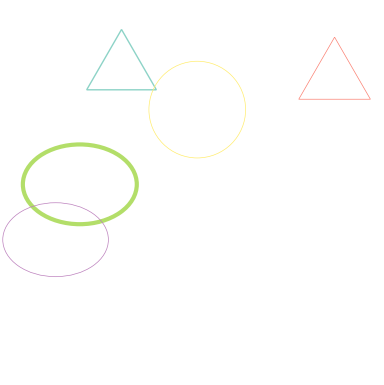[{"shape": "triangle", "thickness": 1, "radius": 0.52, "center": [0.316, 0.819]}, {"shape": "triangle", "thickness": 0.5, "radius": 0.54, "center": [0.869, 0.796]}, {"shape": "oval", "thickness": 3, "radius": 0.74, "center": [0.207, 0.521]}, {"shape": "oval", "thickness": 0.5, "radius": 0.69, "center": [0.144, 0.377]}, {"shape": "circle", "thickness": 0.5, "radius": 0.63, "center": [0.512, 0.715]}]